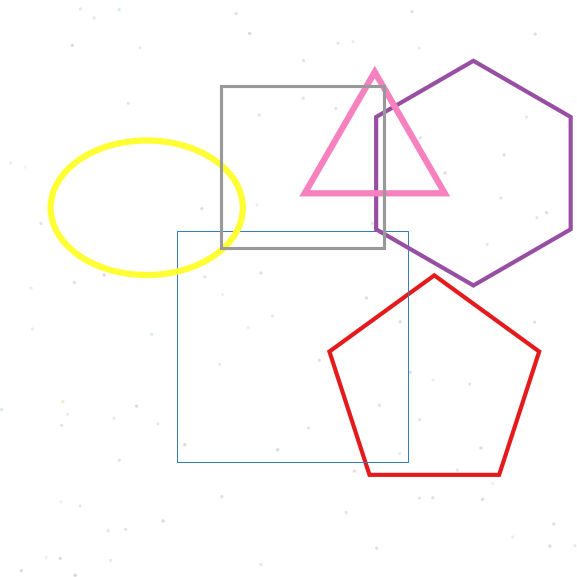[{"shape": "pentagon", "thickness": 2, "radius": 0.95, "center": [0.752, 0.331]}, {"shape": "square", "thickness": 0.5, "radius": 1.0, "center": [0.506, 0.398]}, {"shape": "hexagon", "thickness": 2, "radius": 0.97, "center": [0.82, 0.699]}, {"shape": "oval", "thickness": 3, "radius": 0.83, "center": [0.254, 0.639]}, {"shape": "triangle", "thickness": 3, "radius": 0.7, "center": [0.649, 0.734]}, {"shape": "square", "thickness": 1.5, "radius": 0.7, "center": [0.523, 0.709]}]